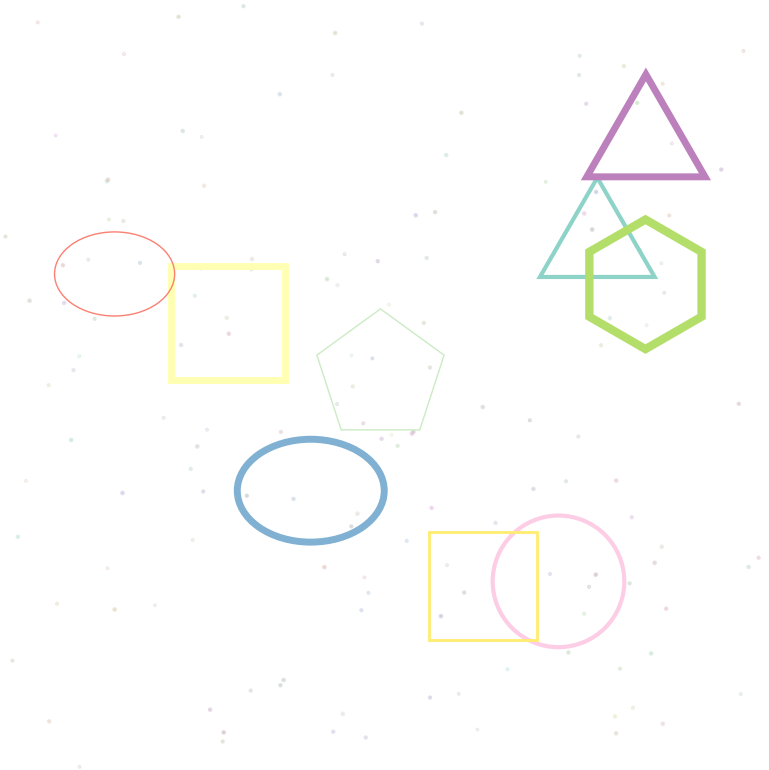[{"shape": "triangle", "thickness": 1.5, "radius": 0.43, "center": [0.776, 0.683]}, {"shape": "square", "thickness": 2.5, "radius": 0.37, "center": [0.296, 0.58]}, {"shape": "oval", "thickness": 0.5, "radius": 0.39, "center": [0.149, 0.644]}, {"shape": "oval", "thickness": 2.5, "radius": 0.48, "center": [0.404, 0.363]}, {"shape": "hexagon", "thickness": 3, "radius": 0.42, "center": [0.838, 0.631]}, {"shape": "circle", "thickness": 1.5, "radius": 0.43, "center": [0.725, 0.245]}, {"shape": "triangle", "thickness": 2.5, "radius": 0.44, "center": [0.839, 0.815]}, {"shape": "pentagon", "thickness": 0.5, "radius": 0.43, "center": [0.494, 0.512]}, {"shape": "square", "thickness": 1, "radius": 0.35, "center": [0.628, 0.239]}]